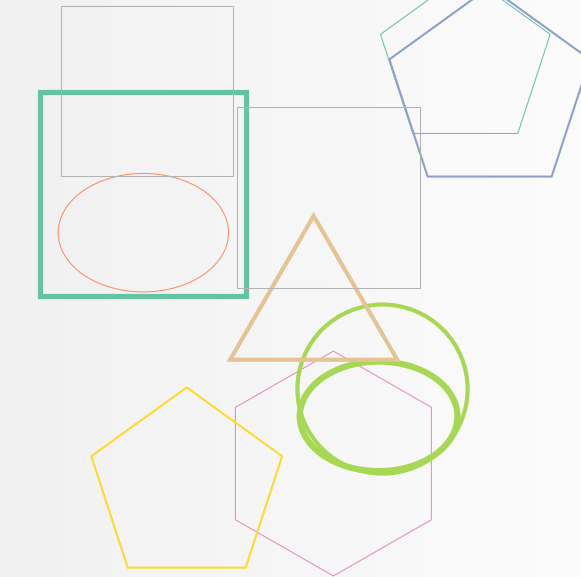[{"shape": "pentagon", "thickness": 0.5, "radius": 0.77, "center": [0.801, 0.892]}, {"shape": "square", "thickness": 2.5, "radius": 0.89, "center": [0.246, 0.663]}, {"shape": "oval", "thickness": 0.5, "radius": 0.73, "center": [0.247, 0.596]}, {"shape": "pentagon", "thickness": 1, "radius": 0.91, "center": [0.842, 0.84]}, {"shape": "hexagon", "thickness": 0.5, "radius": 0.97, "center": [0.574, 0.196]}, {"shape": "circle", "thickness": 2, "radius": 0.73, "center": [0.658, 0.325]}, {"shape": "oval", "thickness": 3, "radius": 0.68, "center": [0.651, 0.278]}, {"shape": "pentagon", "thickness": 1, "radius": 0.86, "center": [0.321, 0.156]}, {"shape": "triangle", "thickness": 2, "radius": 0.83, "center": [0.54, 0.459]}, {"shape": "square", "thickness": 0.5, "radius": 0.79, "center": [0.565, 0.657]}, {"shape": "square", "thickness": 0.5, "radius": 0.74, "center": [0.252, 0.842]}]